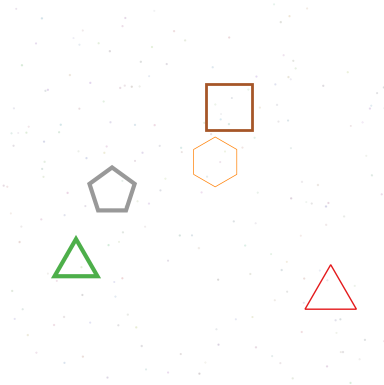[{"shape": "triangle", "thickness": 1, "radius": 0.39, "center": [0.859, 0.235]}, {"shape": "triangle", "thickness": 3, "radius": 0.32, "center": [0.197, 0.315]}, {"shape": "hexagon", "thickness": 0.5, "radius": 0.32, "center": [0.559, 0.579]}, {"shape": "square", "thickness": 2, "radius": 0.3, "center": [0.595, 0.722]}, {"shape": "pentagon", "thickness": 3, "radius": 0.31, "center": [0.291, 0.503]}]